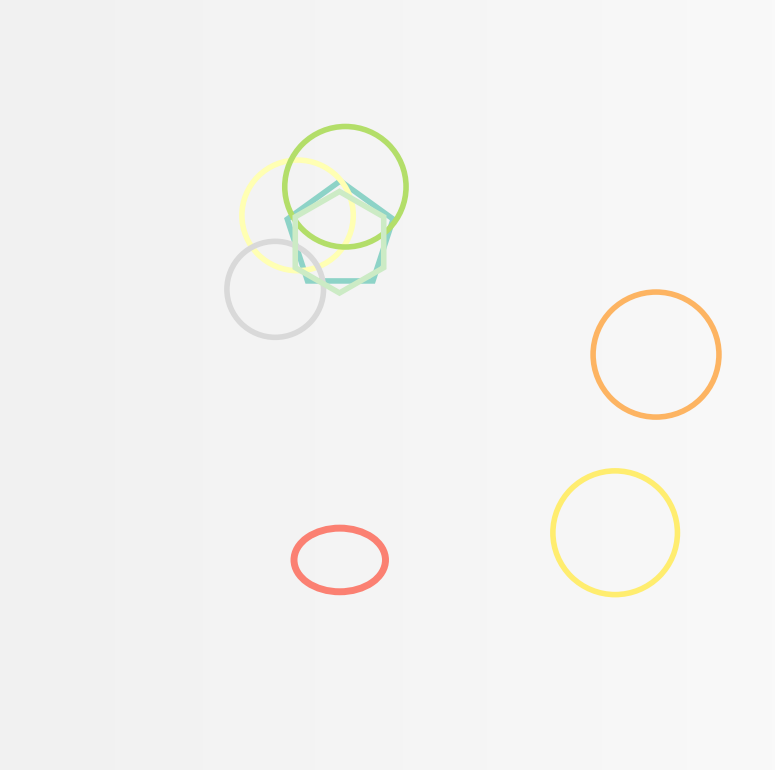[{"shape": "pentagon", "thickness": 2, "radius": 0.36, "center": [0.439, 0.693]}, {"shape": "circle", "thickness": 2, "radius": 0.36, "center": [0.384, 0.72]}, {"shape": "oval", "thickness": 2.5, "radius": 0.3, "center": [0.438, 0.273]}, {"shape": "circle", "thickness": 2, "radius": 0.41, "center": [0.846, 0.54]}, {"shape": "circle", "thickness": 2, "radius": 0.39, "center": [0.446, 0.757]}, {"shape": "circle", "thickness": 2, "radius": 0.31, "center": [0.355, 0.624]}, {"shape": "hexagon", "thickness": 2, "radius": 0.33, "center": [0.438, 0.685]}, {"shape": "circle", "thickness": 2, "radius": 0.4, "center": [0.794, 0.308]}]